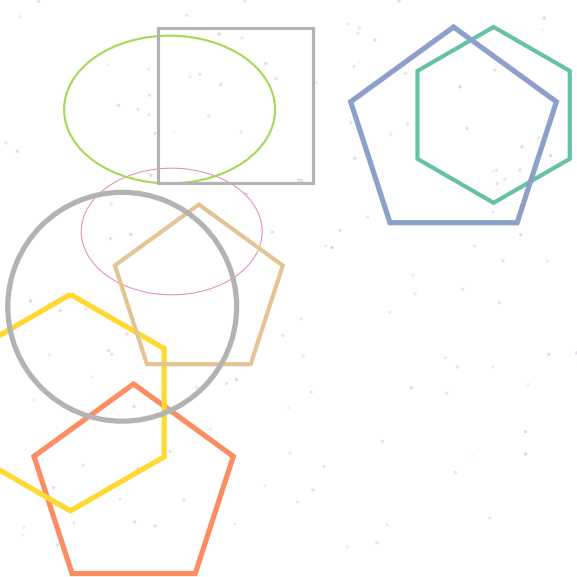[{"shape": "hexagon", "thickness": 2, "radius": 0.76, "center": [0.855, 0.8]}, {"shape": "pentagon", "thickness": 2.5, "radius": 0.91, "center": [0.231, 0.153]}, {"shape": "pentagon", "thickness": 2.5, "radius": 0.94, "center": [0.785, 0.765]}, {"shape": "oval", "thickness": 0.5, "radius": 0.78, "center": [0.297, 0.598]}, {"shape": "oval", "thickness": 1, "radius": 0.91, "center": [0.294, 0.809]}, {"shape": "hexagon", "thickness": 2.5, "radius": 0.94, "center": [0.122, 0.302]}, {"shape": "pentagon", "thickness": 2, "radius": 0.76, "center": [0.344, 0.492]}, {"shape": "square", "thickness": 1.5, "radius": 0.67, "center": [0.408, 0.817]}, {"shape": "circle", "thickness": 2.5, "radius": 0.99, "center": [0.212, 0.468]}]